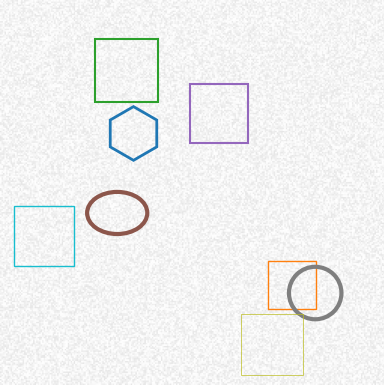[{"shape": "hexagon", "thickness": 2, "radius": 0.35, "center": [0.347, 0.653]}, {"shape": "square", "thickness": 1, "radius": 0.31, "center": [0.759, 0.26]}, {"shape": "square", "thickness": 1.5, "radius": 0.41, "center": [0.329, 0.817]}, {"shape": "square", "thickness": 1.5, "radius": 0.38, "center": [0.569, 0.705]}, {"shape": "oval", "thickness": 3, "radius": 0.39, "center": [0.304, 0.447]}, {"shape": "circle", "thickness": 3, "radius": 0.34, "center": [0.819, 0.239]}, {"shape": "square", "thickness": 0.5, "radius": 0.4, "center": [0.706, 0.105]}, {"shape": "square", "thickness": 1, "radius": 0.39, "center": [0.114, 0.387]}]